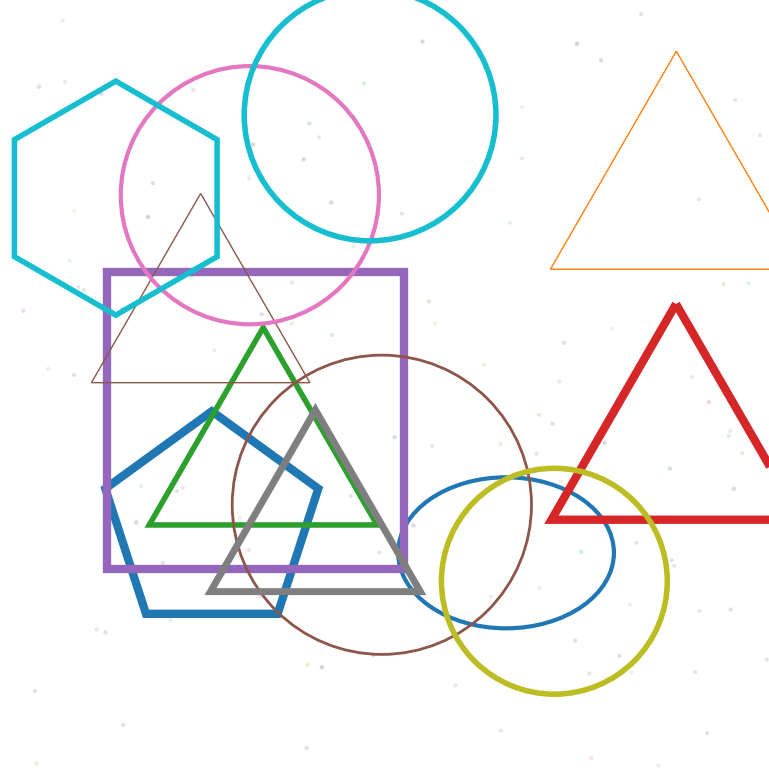[{"shape": "oval", "thickness": 1.5, "radius": 0.7, "center": [0.657, 0.282]}, {"shape": "pentagon", "thickness": 3, "radius": 0.73, "center": [0.275, 0.32]}, {"shape": "triangle", "thickness": 0.5, "radius": 0.94, "center": [0.878, 0.745]}, {"shape": "triangle", "thickness": 2, "radius": 0.85, "center": [0.342, 0.404]}, {"shape": "triangle", "thickness": 3, "radius": 0.93, "center": [0.878, 0.418]}, {"shape": "square", "thickness": 3, "radius": 0.96, "center": [0.332, 0.454]}, {"shape": "circle", "thickness": 1, "radius": 0.97, "center": [0.496, 0.344]}, {"shape": "triangle", "thickness": 0.5, "radius": 0.82, "center": [0.261, 0.585]}, {"shape": "circle", "thickness": 1.5, "radius": 0.84, "center": [0.324, 0.747]}, {"shape": "triangle", "thickness": 2.5, "radius": 0.79, "center": [0.41, 0.31]}, {"shape": "circle", "thickness": 2, "radius": 0.73, "center": [0.72, 0.245]}, {"shape": "circle", "thickness": 2, "radius": 0.82, "center": [0.481, 0.851]}, {"shape": "hexagon", "thickness": 2, "radius": 0.76, "center": [0.15, 0.743]}]